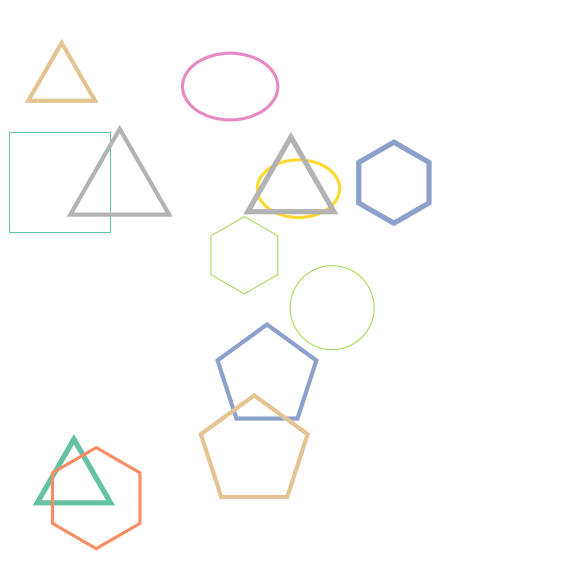[{"shape": "square", "thickness": 0.5, "radius": 0.44, "center": [0.102, 0.684]}, {"shape": "triangle", "thickness": 2.5, "radius": 0.37, "center": [0.128, 0.165]}, {"shape": "hexagon", "thickness": 1.5, "radius": 0.44, "center": [0.167, 0.137]}, {"shape": "pentagon", "thickness": 2, "radius": 0.45, "center": [0.462, 0.347]}, {"shape": "hexagon", "thickness": 2.5, "radius": 0.35, "center": [0.682, 0.683]}, {"shape": "oval", "thickness": 1.5, "radius": 0.41, "center": [0.399, 0.849]}, {"shape": "circle", "thickness": 0.5, "radius": 0.36, "center": [0.575, 0.466]}, {"shape": "hexagon", "thickness": 0.5, "radius": 0.33, "center": [0.423, 0.557]}, {"shape": "oval", "thickness": 1.5, "radius": 0.36, "center": [0.517, 0.672]}, {"shape": "pentagon", "thickness": 2, "radius": 0.49, "center": [0.44, 0.217]}, {"shape": "triangle", "thickness": 2, "radius": 0.33, "center": [0.107, 0.858]}, {"shape": "triangle", "thickness": 2, "radius": 0.49, "center": [0.207, 0.677]}, {"shape": "triangle", "thickness": 2.5, "radius": 0.43, "center": [0.504, 0.676]}]